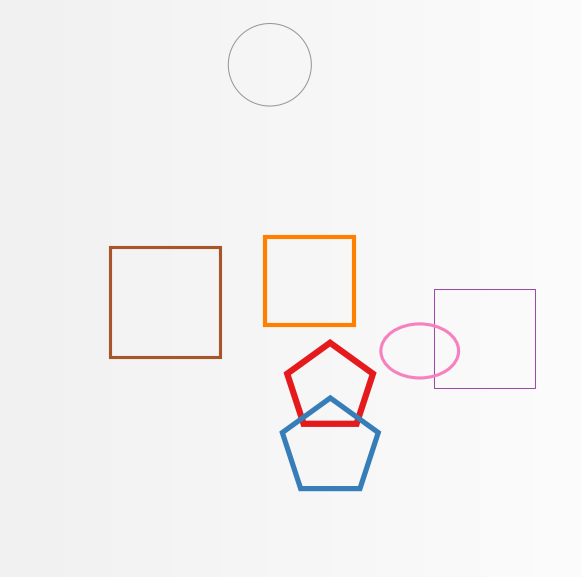[{"shape": "pentagon", "thickness": 3, "radius": 0.39, "center": [0.568, 0.328]}, {"shape": "pentagon", "thickness": 2.5, "radius": 0.43, "center": [0.568, 0.223]}, {"shape": "square", "thickness": 0.5, "radius": 0.43, "center": [0.833, 0.413]}, {"shape": "square", "thickness": 2, "radius": 0.38, "center": [0.533, 0.513]}, {"shape": "square", "thickness": 1.5, "radius": 0.47, "center": [0.283, 0.476]}, {"shape": "oval", "thickness": 1.5, "radius": 0.33, "center": [0.722, 0.391]}, {"shape": "circle", "thickness": 0.5, "radius": 0.36, "center": [0.464, 0.887]}]